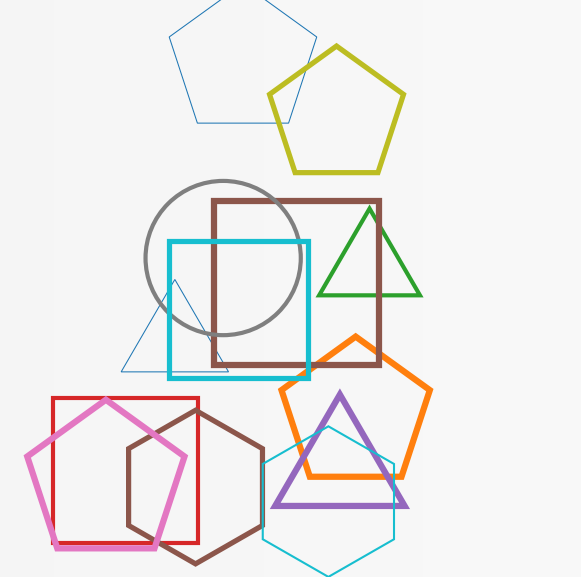[{"shape": "pentagon", "thickness": 0.5, "radius": 0.67, "center": [0.418, 0.894]}, {"shape": "triangle", "thickness": 0.5, "radius": 0.53, "center": [0.301, 0.409]}, {"shape": "pentagon", "thickness": 3, "radius": 0.67, "center": [0.612, 0.282]}, {"shape": "triangle", "thickness": 2, "radius": 0.5, "center": [0.636, 0.538]}, {"shape": "square", "thickness": 2, "radius": 0.63, "center": [0.216, 0.184]}, {"shape": "triangle", "thickness": 3, "radius": 0.64, "center": [0.585, 0.187]}, {"shape": "square", "thickness": 3, "radius": 0.71, "center": [0.51, 0.509]}, {"shape": "hexagon", "thickness": 2.5, "radius": 0.66, "center": [0.336, 0.156]}, {"shape": "pentagon", "thickness": 3, "radius": 0.71, "center": [0.182, 0.165]}, {"shape": "circle", "thickness": 2, "radius": 0.67, "center": [0.384, 0.552]}, {"shape": "pentagon", "thickness": 2.5, "radius": 0.61, "center": [0.579, 0.798]}, {"shape": "hexagon", "thickness": 1, "radius": 0.65, "center": [0.565, 0.131]}, {"shape": "square", "thickness": 2.5, "radius": 0.6, "center": [0.411, 0.463]}]